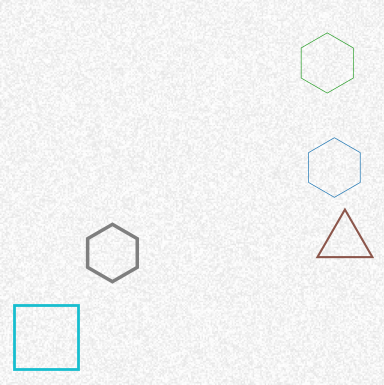[{"shape": "hexagon", "thickness": 0.5, "radius": 0.39, "center": [0.869, 0.565]}, {"shape": "hexagon", "thickness": 0.5, "radius": 0.39, "center": [0.85, 0.836]}, {"shape": "triangle", "thickness": 1.5, "radius": 0.41, "center": [0.896, 0.373]}, {"shape": "hexagon", "thickness": 2.5, "radius": 0.37, "center": [0.292, 0.343]}, {"shape": "square", "thickness": 2, "radius": 0.42, "center": [0.12, 0.124]}]